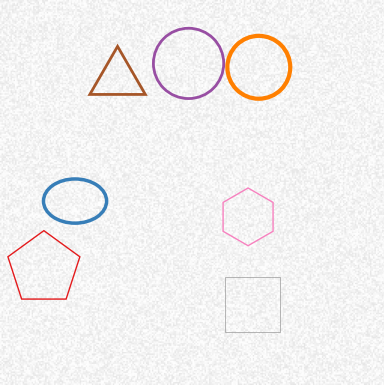[{"shape": "pentagon", "thickness": 1, "radius": 0.49, "center": [0.114, 0.303]}, {"shape": "oval", "thickness": 2.5, "radius": 0.41, "center": [0.195, 0.478]}, {"shape": "circle", "thickness": 2, "radius": 0.46, "center": [0.49, 0.835]}, {"shape": "circle", "thickness": 3, "radius": 0.41, "center": [0.672, 0.825]}, {"shape": "triangle", "thickness": 2, "radius": 0.42, "center": [0.305, 0.796]}, {"shape": "hexagon", "thickness": 1, "radius": 0.37, "center": [0.644, 0.437]}, {"shape": "square", "thickness": 0.5, "radius": 0.36, "center": [0.657, 0.209]}]